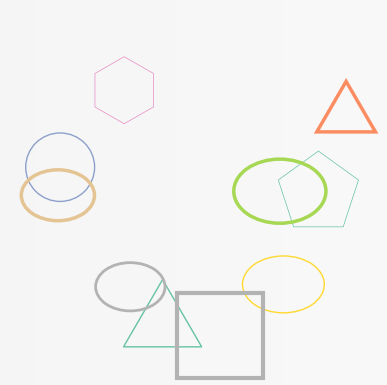[{"shape": "pentagon", "thickness": 0.5, "radius": 0.54, "center": [0.822, 0.499]}, {"shape": "triangle", "thickness": 1, "radius": 0.58, "center": [0.42, 0.157]}, {"shape": "triangle", "thickness": 2.5, "radius": 0.44, "center": [0.893, 0.701]}, {"shape": "circle", "thickness": 1, "radius": 0.44, "center": [0.155, 0.566]}, {"shape": "hexagon", "thickness": 0.5, "radius": 0.44, "center": [0.32, 0.766]}, {"shape": "oval", "thickness": 2.5, "radius": 0.59, "center": [0.722, 0.503]}, {"shape": "oval", "thickness": 1, "radius": 0.53, "center": [0.731, 0.261]}, {"shape": "oval", "thickness": 2.5, "radius": 0.47, "center": [0.149, 0.493]}, {"shape": "oval", "thickness": 2, "radius": 0.45, "center": [0.336, 0.255]}, {"shape": "square", "thickness": 3, "radius": 0.56, "center": [0.568, 0.128]}]